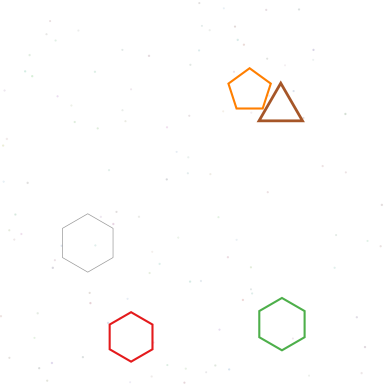[{"shape": "hexagon", "thickness": 1.5, "radius": 0.32, "center": [0.34, 0.125]}, {"shape": "hexagon", "thickness": 1.5, "radius": 0.34, "center": [0.732, 0.158]}, {"shape": "pentagon", "thickness": 1.5, "radius": 0.29, "center": [0.648, 0.765]}, {"shape": "triangle", "thickness": 2, "radius": 0.33, "center": [0.729, 0.719]}, {"shape": "hexagon", "thickness": 0.5, "radius": 0.38, "center": [0.228, 0.369]}]